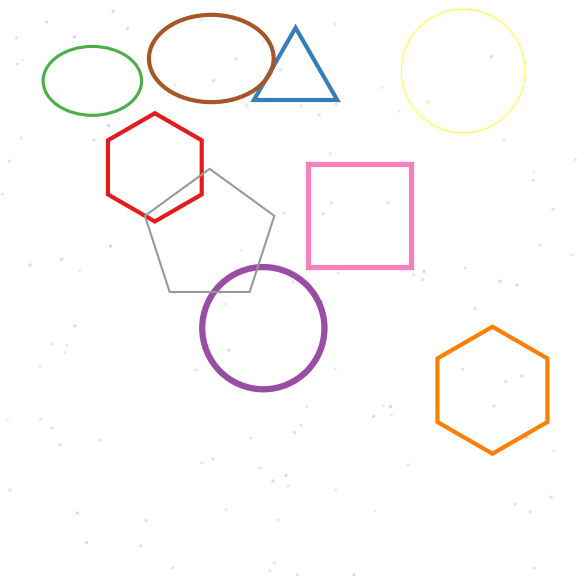[{"shape": "hexagon", "thickness": 2, "radius": 0.47, "center": [0.268, 0.709]}, {"shape": "triangle", "thickness": 2, "radius": 0.42, "center": [0.512, 0.868]}, {"shape": "oval", "thickness": 1.5, "radius": 0.43, "center": [0.16, 0.859]}, {"shape": "circle", "thickness": 3, "radius": 0.53, "center": [0.456, 0.431]}, {"shape": "hexagon", "thickness": 2, "radius": 0.55, "center": [0.853, 0.323]}, {"shape": "circle", "thickness": 0.5, "radius": 0.54, "center": [0.802, 0.876]}, {"shape": "oval", "thickness": 2, "radius": 0.54, "center": [0.366, 0.898]}, {"shape": "square", "thickness": 2.5, "radius": 0.45, "center": [0.623, 0.626]}, {"shape": "pentagon", "thickness": 1, "radius": 0.59, "center": [0.363, 0.589]}]